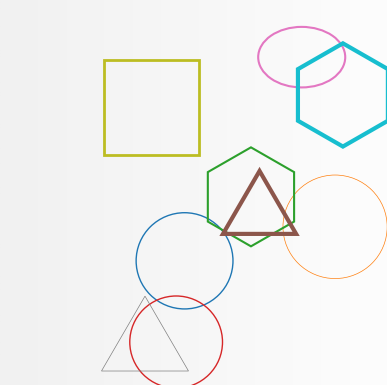[{"shape": "circle", "thickness": 1, "radius": 0.62, "center": [0.476, 0.323]}, {"shape": "circle", "thickness": 0.5, "radius": 0.67, "center": [0.865, 0.411]}, {"shape": "hexagon", "thickness": 1.5, "radius": 0.64, "center": [0.648, 0.489]}, {"shape": "circle", "thickness": 1, "radius": 0.6, "center": [0.455, 0.112]}, {"shape": "triangle", "thickness": 3, "radius": 0.54, "center": [0.67, 0.447]}, {"shape": "oval", "thickness": 1.5, "radius": 0.56, "center": [0.779, 0.852]}, {"shape": "triangle", "thickness": 0.5, "radius": 0.65, "center": [0.374, 0.101]}, {"shape": "square", "thickness": 2, "radius": 0.62, "center": [0.391, 0.722]}, {"shape": "hexagon", "thickness": 3, "radius": 0.67, "center": [0.885, 0.753]}]